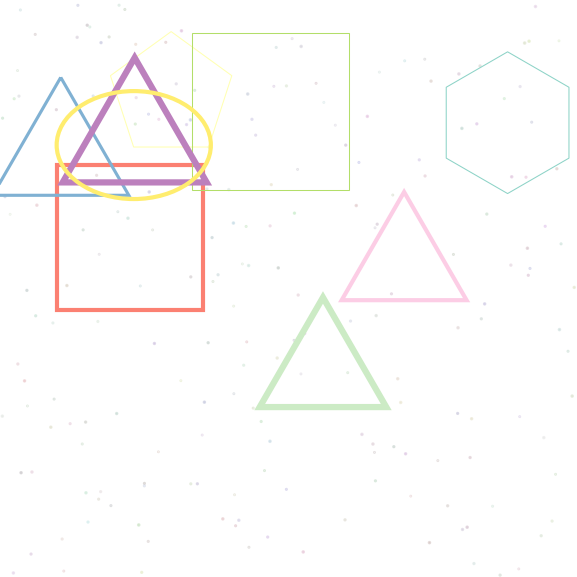[{"shape": "hexagon", "thickness": 0.5, "radius": 0.61, "center": [0.879, 0.787]}, {"shape": "pentagon", "thickness": 0.5, "radius": 0.55, "center": [0.296, 0.834]}, {"shape": "square", "thickness": 2, "radius": 0.63, "center": [0.225, 0.588]}, {"shape": "triangle", "thickness": 1.5, "radius": 0.68, "center": [0.105, 0.729]}, {"shape": "square", "thickness": 0.5, "radius": 0.68, "center": [0.468, 0.807]}, {"shape": "triangle", "thickness": 2, "radius": 0.62, "center": [0.7, 0.542]}, {"shape": "triangle", "thickness": 3, "radius": 0.72, "center": [0.233, 0.755]}, {"shape": "triangle", "thickness": 3, "radius": 0.63, "center": [0.559, 0.358]}, {"shape": "oval", "thickness": 2, "radius": 0.67, "center": [0.232, 0.748]}]